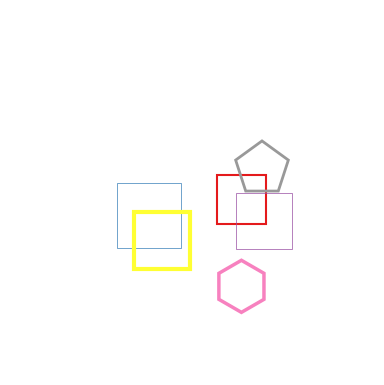[{"shape": "square", "thickness": 1.5, "radius": 0.32, "center": [0.627, 0.483]}, {"shape": "square", "thickness": 0.5, "radius": 0.42, "center": [0.387, 0.44]}, {"shape": "square", "thickness": 0.5, "radius": 0.36, "center": [0.686, 0.426]}, {"shape": "square", "thickness": 3, "radius": 0.37, "center": [0.421, 0.375]}, {"shape": "hexagon", "thickness": 2.5, "radius": 0.34, "center": [0.627, 0.256]}, {"shape": "pentagon", "thickness": 2, "radius": 0.36, "center": [0.681, 0.562]}]